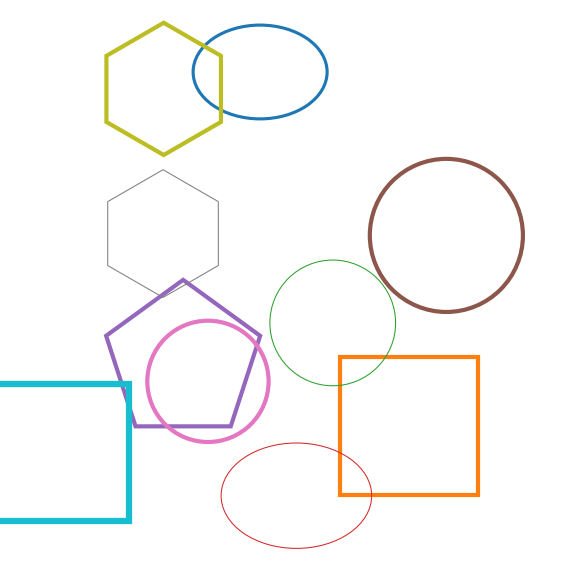[{"shape": "oval", "thickness": 1.5, "radius": 0.58, "center": [0.45, 0.874]}, {"shape": "square", "thickness": 2, "radius": 0.6, "center": [0.709, 0.262]}, {"shape": "circle", "thickness": 0.5, "radius": 0.54, "center": [0.576, 0.44]}, {"shape": "oval", "thickness": 0.5, "radius": 0.65, "center": [0.513, 0.141]}, {"shape": "pentagon", "thickness": 2, "radius": 0.7, "center": [0.317, 0.374]}, {"shape": "circle", "thickness": 2, "radius": 0.66, "center": [0.773, 0.592]}, {"shape": "circle", "thickness": 2, "radius": 0.53, "center": [0.36, 0.339]}, {"shape": "hexagon", "thickness": 0.5, "radius": 0.55, "center": [0.282, 0.595]}, {"shape": "hexagon", "thickness": 2, "radius": 0.57, "center": [0.283, 0.845]}, {"shape": "square", "thickness": 3, "radius": 0.59, "center": [0.105, 0.215]}]